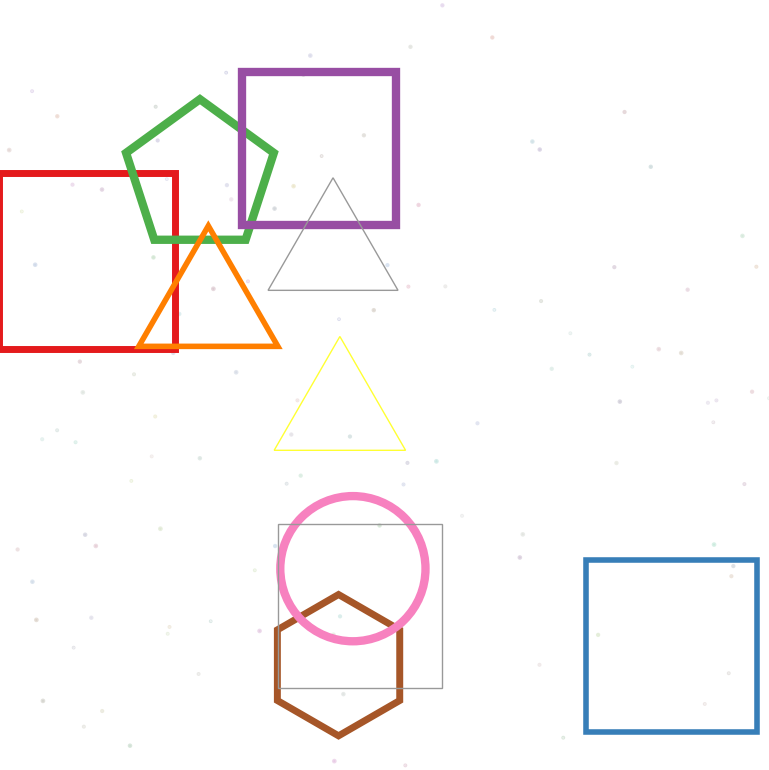[{"shape": "square", "thickness": 2.5, "radius": 0.57, "center": [0.113, 0.661]}, {"shape": "square", "thickness": 2, "radius": 0.56, "center": [0.872, 0.161]}, {"shape": "pentagon", "thickness": 3, "radius": 0.5, "center": [0.26, 0.77]}, {"shape": "square", "thickness": 3, "radius": 0.5, "center": [0.415, 0.807]}, {"shape": "triangle", "thickness": 2, "radius": 0.52, "center": [0.271, 0.602]}, {"shape": "triangle", "thickness": 0.5, "radius": 0.49, "center": [0.441, 0.464]}, {"shape": "hexagon", "thickness": 2.5, "radius": 0.46, "center": [0.44, 0.136]}, {"shape": "circle", "thickness": 3, "radius": 0.47, "center": [0.458, 0.261]}, {"shape": "triangle", "thickness": 0.5, "radius": 0.49, "center": [0.433, 0.672]}, {"shape": "square", "thickness": 0.5, "radius": 0.53, "center": [0.468, 0.213]}]